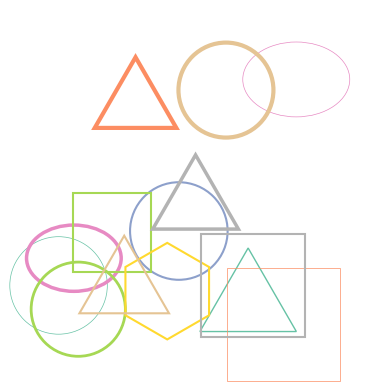[{"shape": "circle", "thickness": 0.5, "radius": 0.63, "center": [0.152, 0.259]}, {"shape": "triangle", "thickness": 1, "radius": 0.72, "center": [0.644, 0.211]}, {"shape": "square", "thickness": 0.5, "radius": 0.74, "center": [0.736, 0.158]}, {"shape": "triangle", "thickness": 3, "radius": 0.61, "center": [0.352, 0.729]}, {"shape": "circle", "thickness": 1.5, "radius": 0.63, "center": [0.464, 0.4]}, {"shape": "oval", "thickness": 0.5, "radius": 0.69, "center": [0.769, 0.794]}, {"shape": "oval", "thickness": 2.5, "radius": 0.61, "center": [0.192, 0.329]}, {"shape": "square", "thickness": 1.5, "radius": 0.51, "center": [0.291, 0.396]}, {"shape": "circle", "thickness": 2, "radius": 0.61, "center": [0.203, 0.197]}, {"shape": "hexagon", "thickness": 1.5, "radius": 0.63, "center": [0.434, 0.244]}, {"shape": "circle", "thickness": 3, "radius": 0.62, "center": [0.587, 0.766]}, {"shape": "triangle", "thickness": 1.5, "radius": 0.67, "center": [0.323, 0.253]}, {"shape": "triangle", "thickness": 2.5, "radius": 0.64, "center": [0.508, 0.469]}, {"shape": "square", "thickness": 1.5, "radius": 0.67, "center": [0.658, 0.258]}]